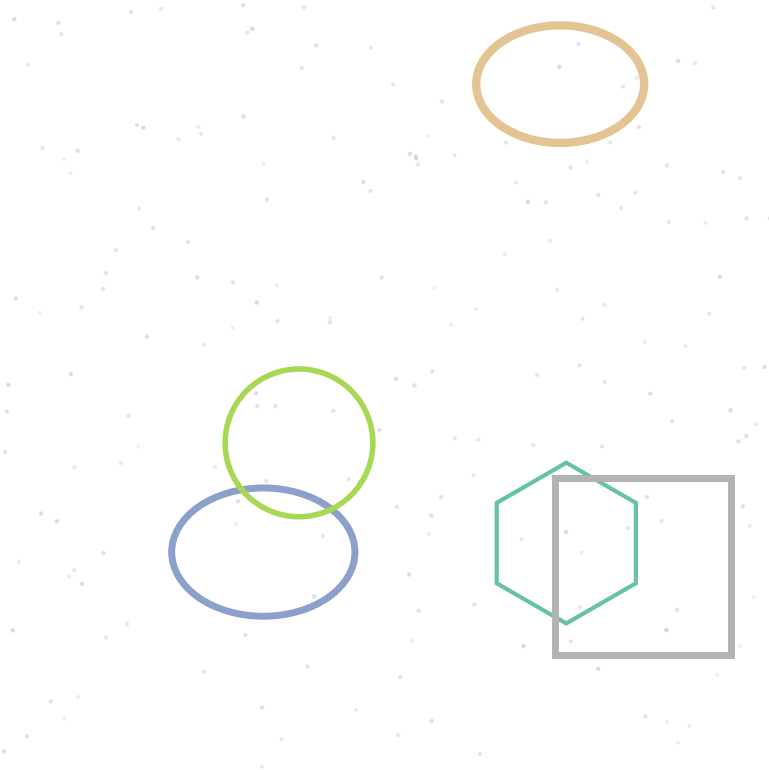[{"shape": "hexagon", "thickness": 1.5, "radius": 0.52, "center": [0.735, 0.295]}, {"shape": "oval", "thickness": 2.5, "radius": 0.6, "center": [0.342, 0.283]}, {"shape": "circle", "thickness": 2, "radius": 0.48, "center": [0.388, 0.425]}, {"shape": "oval", "thickness": 3, "radius": 0.55, "center": [0.727, 0.891]}, {"shape": "square", "thickness": 2.5, "radius": 0.57, "center": [0.835, 0.264]}]